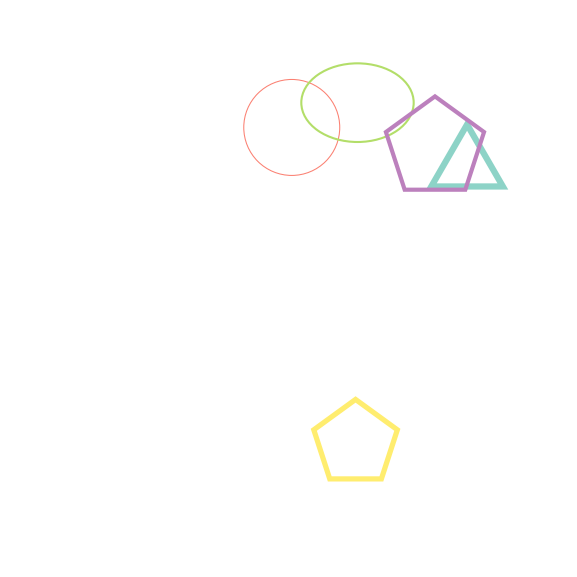[{"shape": "triangle", "thickness": 3, "radius": 0.36, "center": [0.809, 0.712]}, {"shape": "circle", "thickness": 0.5, "radius": 0.42, "center": [0.505, 0.778]}, {"shape": "oval", "thickness": 1, "radius": 0.49, "center": [0.619, 0.821]}, {"shape": "pentagon", "thickness": 2, "radius": 0.45, "center": [0.753, 0.743]}, {"shape": "pentagon", "thickness": 2.5, "radius": 0.38, "center": [0.616, 0.231]}]